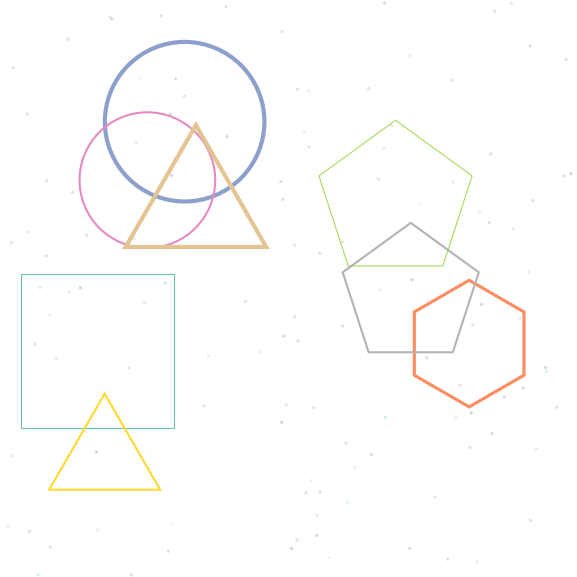[{"shape": "square", "thickness": 0.5, "radius": 0.66, "center": [0.169, 0.391]}, {"shape": "hexagon", "thickness": 1.5, "radius": 0.55, "center": [0.812, 0.404]}, {"shape": "circle", "thickness": 2, "radius": 0.69, "center": [0.32, 0.788]}, {"shape": "circle", "thickness": 1, "radius": 0.59, "center": [0.255, 0.687]}, {"shape": "pentagon", "thickness": 0.5, "radius": 0.7, "center": [0.685, 0.651]}, {"shape": "triangle", "thickness": 1, "radius": 0.55, "center": [0.181, 0.207]}, {"shape": "triangle", "thickness": 2, "radius": 0.7, "center": [0.339, 0.642]}, {"shape": "pentagon", "thickness": 1, "radius": 0.62, "center": [0.711, 0.489]}]